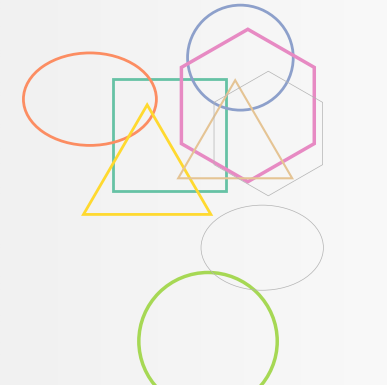[{"shape": "square", "thickness": 2, "radius": 0.73, "center": [0.437, 0.649]}, {"shape": "oval", "thickness": 2, "radius": 0.86, "center": [0.232, 0.742]}, {"shape": "circle", "thickness": 2, "radius": 0.68, "center": [0.62, 0.85]}, {"shape": "hexagon", "thickness": 2.5, "radius": 0.99, "center": [0.64, 0.726]}, {"shape": "circle", "thickness": 2.5, "radius": 0.89, "center": [0.537, 0.114]}, {"shape": "triangle", "thickness": 2, "radius": 0.95, "center": [0.38, 0.538]}, {"shape": "triangle", "thickness": 1.5, "radius": 0.85, "center": [0.607, 0.622]}, {"shape": "oval", "thickness": 0.5, "radius": 0.79, "center": [0.677, 0.357]}, {"shape": "hexagon", "thickness": 0.5, "radius": 0.81, "center": [0.692, 0.653]}]